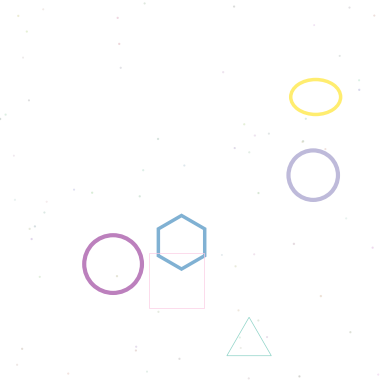[{"shape": "triangle", "thickness": 0.5, "radius": 0.33, "center": [0.647, 0.109]}, {"shape": "circle", "thickness": 3, "radius": 0.32, "center": [0.814, 0.545]}, {"shape": "hexagon", "thickness": 2.5, "radius": 0.35, "center": [0.472, 0.371]}, {"shape": "square", "thickness": 0.5, "radius": 0.36, "center": [0.458, 0.272]}, {"shape": "circle", "thickness": 3, "radius": 0.37, "center": [0.294, 0.314]}, {"shape": "oval", "thickness": 2.5, "radius": 0.32, "center": [0.82, 0.748]}]